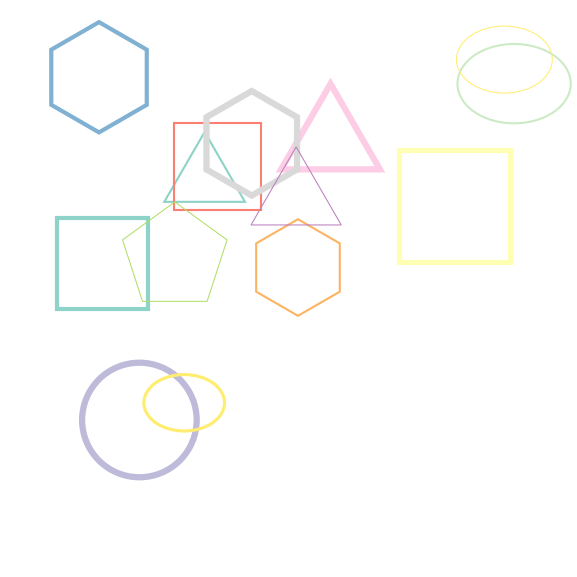[{"shape": "triangle", "thickness": 1, "radius": 0.4, "center": [0.354, 0.69]}, {"shape": "square", "thickness": 2, "radius": 0.39, "center": [0.178, 0.543]}, {"shape": "square", "thickness": 2.5, "radius": 0.48, "center": [0.787, 0.642]}, {"shape": "circle", "thickness": 3, "radius": 0.5, "center": [0.241, 0.272]}, {"shape": "square", "thickness": 1, "radius": 0.38, "center": [0.376, 0.711]}, {"shape": "hexagon", "thickness": 2, "radius": 0.48, "center": [0.171, 0.865]}, {"shape": "hexagon", "thickness": 1, "radius": 0.42, "center": [0.516, 0.536]}, {"shape": "pentagon", "thickness": 0.5, "radius": 0.48, "center": [0.303, 0.554]}, {"shape": "triangle", "thickness": 3, "radius": 0.49, "center": [0.572, 0.755]}, {"shape": "hexagon", "thickness": 3, "radius": 0.45, "center": [0.436, 0.751]}, {"shape": "triangle", "thickness": 0.5, "radius": 0.45, "center": [0.513, 0.655]}, {"shape": "oval", "thickness": 1, "radius": 0.49, "center": [0.89, 0.854]}, {"shape": "oval", "thickness": 0.5, "radius": 0.41, "center": [0.873, 0.896]}, {"shape": "oval", "thickness": 1.5, "radius": 0.35, "center": [0.319, 0.302]}]